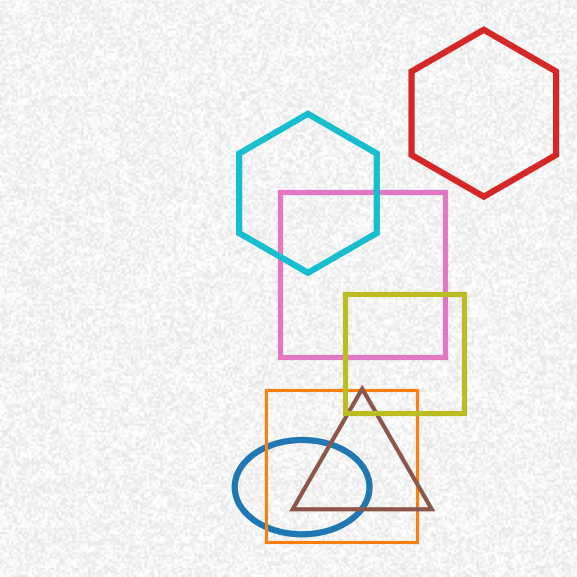[{"shape": "oval", "thickness": 3, "radius": 0.58, "center": [0.523, 0.156]}, {"shape": "square", "thickness": 1.5, "radius": 0.65, "center": [0.591, 0.192]}, {"shape": "hexagon", "thickness": 3, "radius": 0.72, "center": [0.838, 0.803]}, {"shape": "triangle", "thickness": 2, "radius": 0.7, "center": [0.627, 0.187]}, {"shape": "square", "thickness": 2.5, "radius": 0.71, "center": [0.628, 0.524]}, {"shape": "square", "thickness": 2.5, "radius": 0.51, "center": [0.701, 0.386]}, {"shape": "hexagon", "thickness": 3, "radius": 0.69, "center": [0.533, 0.664]}]